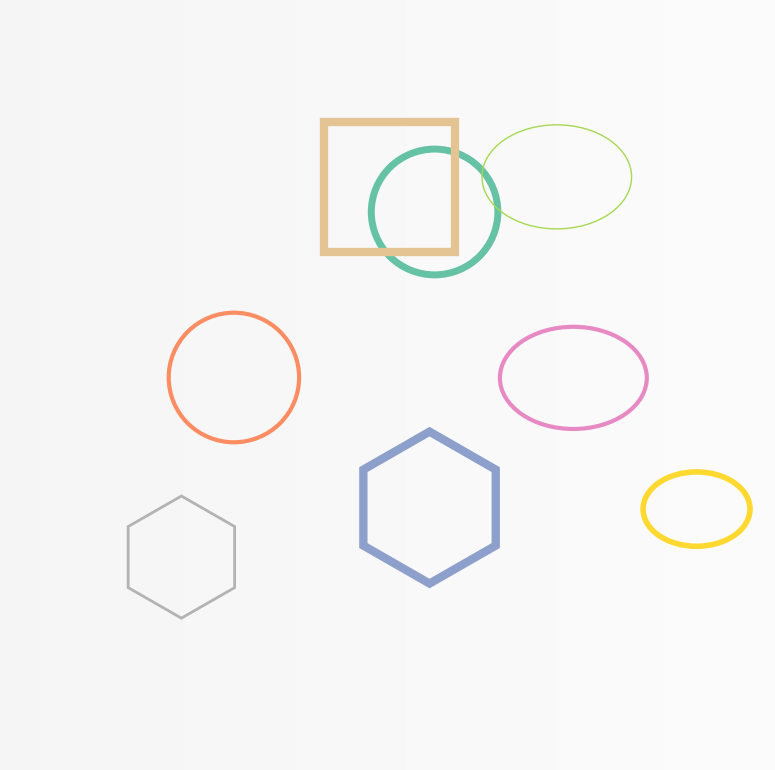[{"shape": "circle", "thickness": 2.5, "radius": 0.41, "center": [0.561, 0.725]}, {"shape": "circle", "thickness": 1.5, "radius": 0.42, "center": [0.302, 0.51]}, {"shape": "hexagon", "thickness": 3, "radius": 0.49, "center": [0.554, 0.341]}, {"shape": "oval", "thickness": 1.5, "radius": 0.47, "center": [0.74, 0.509]}, {"shape": "oval", "thickness": 0.5, "radius": 0.48, "center": [0.718, 0.77]}, {"shape": "oval", "thickness": 2, "radius": 0.34, "center": [0.899, 0.339]}, {"shape": "square", "thickness": 3, "radius": 0.42, "center": [0.503, 0.757]}, {"shape": "hexagon", "thickness": 1, "radius": 0.4, "center": [0.234, 0.277]}]